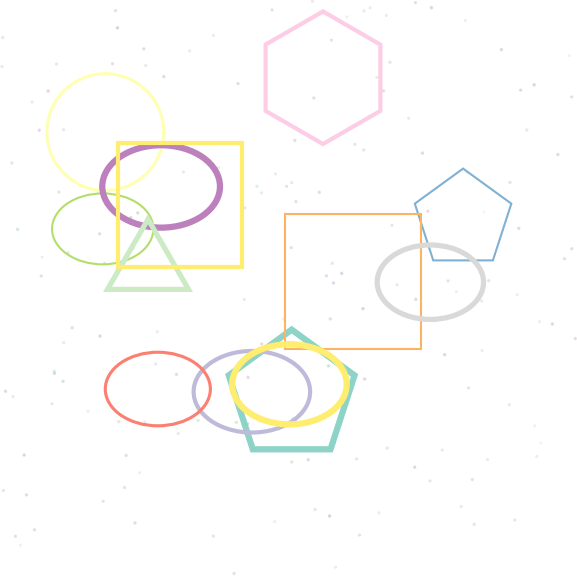[{"shape": "pentagon", "thickness": 3, "radius": 0.57, "center": [0.505, 0.314]}, {"shape": "circle", "thickness": 1.5, "radius": 0.51, "center": [0.182, 0.77]}, {"shape": "oval", "thickness": 2, "radius": 0.5, "center": [0.436, 0.321]}, {"shape": "oval", "thickness": 1.5, "radius": 0.45, "center": [0.273, 0.326]}, {"shape": "pentagon", "thickness": 1, "radius": 0.44, "center": [0.802, 0.619]}, {"shape": "square", "thickness": 1, "radius": 0.59, "center": [0.612, 0.512]}, {"shape": "oval", "thickness": 1, "radius": 0.44, "center": [0.178, 0.603]}, {"shape": "hexagon", "thickness": 2, "radius": 0.57, "center": [0.559, 0.865]}, {"shape": "oval", "thickness": 2.5, "radius": 0.46, "center": [0.745, 0.51]}, {"shape": "oval", "thickness": 3, "radius": 0.51, "center": [0.279, 0.676]}, {"shape": "triangle", "thickness": 2.5, "radius": 0.41, "center": [0.256, 0.539]}, {"shape": "square", "thickness": 2, "radius": 0.54, "center": [0.311, 0.644]}, {"shape": "oval", "thickness": 3, "radius": 0.5, "center": [0.501, 0.334]}]